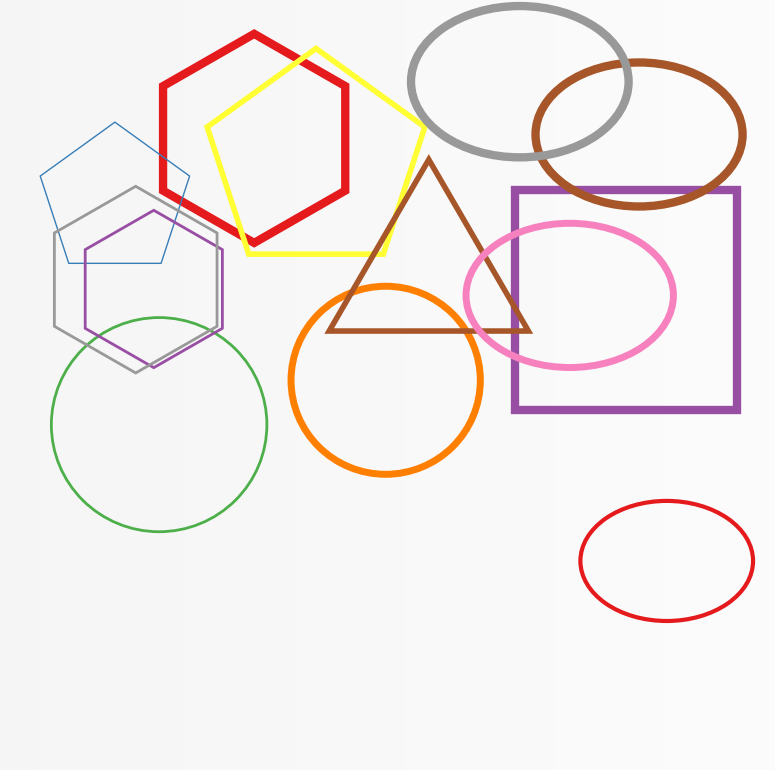[{"shape": "oval", "thickness": 1.5, "radius": 0.56, "center": [0.86, 0.271]}, {"shape": "hexagon", "thickness": 3, "radius": 0.68, "center": [0.328, 0.82]}, {"shape": "pentagon", "thickness": 0.5, "radius": 0.51, "center": [0.148, 0.74]}, {"shape": "circle", "thickness": 1, "radius": 0.7, "center": [0.205, 0.449]}, {"shape": "square", "thickness": 3, "radius": 0.72, "center": [0.808, 0.611]}, {"shape": "hexagon", "thickness": 1, "radius": 0.51, "center": [0.198, 0.625]}, {"shape": "circle", "thickness": 2.5, "radius": 0.61, "center": [0.498, 0.506]}, {"shape": "pentagon", "thickness": 2, "radius": 0.74, "center": [0.408, 0.789]}, {"shape": "oval", "thickness": 3, "radius": 0.67, "center": [0.825, 0.825]}, {"shape": "triangle", "thickness": 2, "radius": 0.74, "center": [0.553, 0.644]}, {"shape": "oval", "thickness": 2.5, "radius": 0.67, "center": [0.735, 0.616]}, {"shape": "hexagon", "thickness": 1, "radius": 0.61, "center": [0.175, 0.637]}, {"shape": "oval", "thickness": 3, "radius": 0.7, "center": [0.671, 0.894]}]